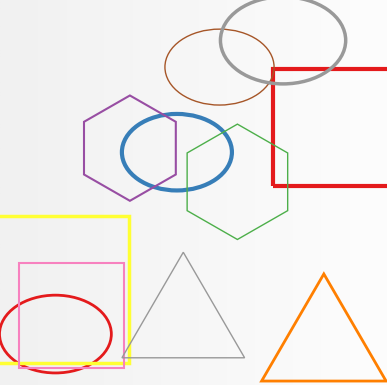[{"shape": "oval", "thickness": 2, "radius": 0.72, "center": [0.143, 0.132]}, {"shape": "square", "thickness": 3, "radius": 0.76, "center": [0.855, 0.669]}, {"shape": "oval", "thickness": 3, "radius": 0.71, "center": [0.457, 0.605]}, {"shape": "hexagon", "thickness": 1, "radius": 0.75, "center": [0.613, 0.528]}, {"shape": "hexagon", "thickness": 1.5, "radius": 0.68, "center": [0.335, 0.615]}, {"shape": "triangle", "thickness": 2, "radius": 0.93, "center": [0.836, 0.103]}, {"shape": "square", "thickness": 2.5, "radius": 0.96, "center": [0.142, 0.248]}, {"shape": "oval", "thickness": 1, "radius": 0.7, "center": [0.566, 0.826]}, {"shape": "square", "thickness": 1.5, "radius": 0.68, "center": [0.184, 0.181]}, {"shape": "oval", "thickness": 2.5, "radius": 0.81, "center": [0.73, 0.895]}, {"shape": "triangle", "thickness": 1, "radius": 0.91, "center": [0.473, 0.162]}]